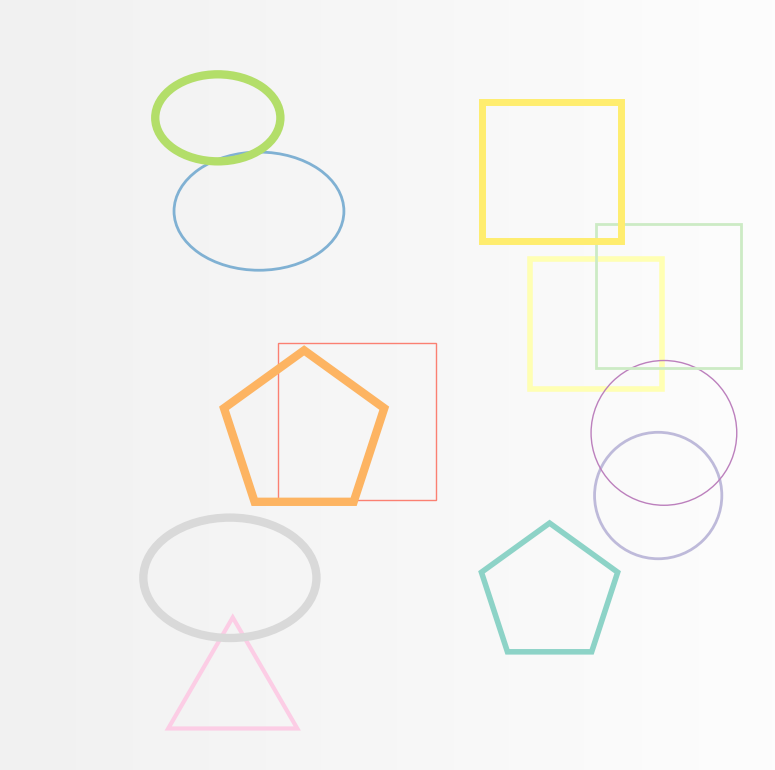[{"shape": "pentagon", "thickness": 2, "radius": 0.46, "center": [0.709, 0.228]}, {"shape": "square", "thickness": 2, "radius": 0.42, "center": [0.769, 0.579]}, {"shape": "circle", "thickness": 1, "radius": 0.41, "center": [0.849, 0.356]}, {"shape": "square", "thickness": 0.5, "radius": 0.51, "center": [0.461, 0.453]}, {"shape": "oval", "thickness": 1, "radius": 0.55, "center": [0.334, 0.726]}, {"shape": "pentagon", "thickness": 3, "radius": 0.54, "center": [0.392, 0.436]}, {"shape": "oval", "thickness": 3, "radius": 0.4, "center": [0.281, 0.847]}, {"shape": "triangle", "thickness": 1.5, "radius": 0.48, "center": [0.3, 0.102]}, {"shape": "oval", "thickness": 3, "radius": 0.56, "center": [0.297, 0.25]}, {"shape": "circle", "thickness": 0.5, "radius": 0.47, "center": [0.857, 0.438]}, {"shape": "square", "thickness": 1, "radius": 0.47, "center": [0.862, 0.616]}, {"shape": "square", "thickness": 2.5, "radius": 0.45, "center": [0.711, 0.777]}]